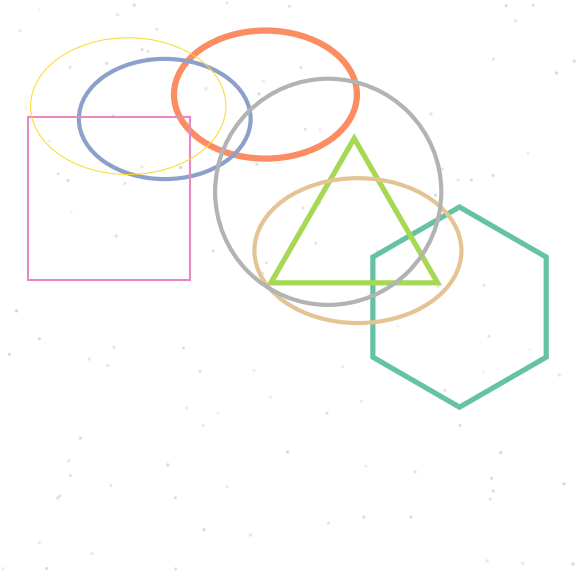[{"shape": "hexagon", "thickness": 2.5, "radius": 0.87, "center": [0.796, 0.467]}, {"shape": "oval", "thickness": 3, "radius": 0.79, "center": [0.46, 0.835]}, {"shape": "oval", "thickness": 2, "radius": 0.74, "center": [0.285, 0.793]}, {"shape": "square", "thickness": 1, "radius": 0.7, "center": [0.189, 0.655]}, {"shape": "triangle", "thickness": 2.5, "radius": 0.83, "center": [0.613, 0.593]}, {"shape": "oval", "thickness": 0.5, "radius": 0.85, "center": [0.222, 0.815]}, {"shape": "oval", "thickness": 2, "radius": 0.9, "center": [0.62, 0.565]}, {"shape": "circle", "thickness": 2, "radius": 0.98, "center": [0.568, 0.667]}]